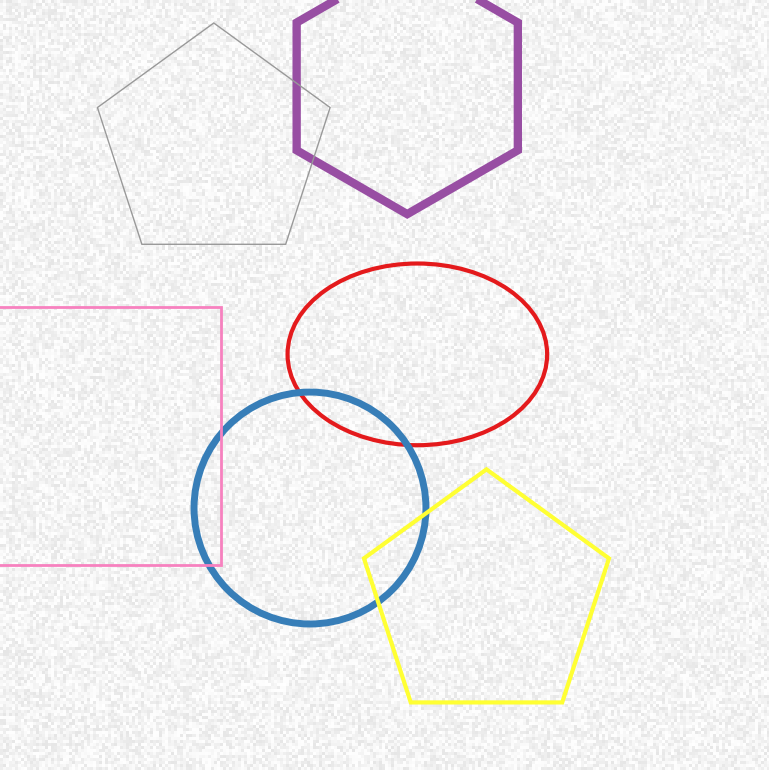[{"shape": "oval", "thickness": 1.5, "radius": 0.84, "center": [0.542, 0.54]}, {"shape": "circle", "thickness": 2.5, "radius": 0.75, "center": [0.403, 0.34]}, {"shape": "hexagon", "thickness": 3, "radius": 0.83, "center": [0.529, 0.888]}, {"shape": "pentagon", "thickness": 1.5, "radius": 0.84, "center": [0.632, 0.223]}, {"shape": "square", "thickness": 1, "radius": 0.84, "center": [0.119, 0.434]}, {"shape": "pentagon", "thickness": 0.5, "radius": 0.79, "center": [0.278, 0.811]}]